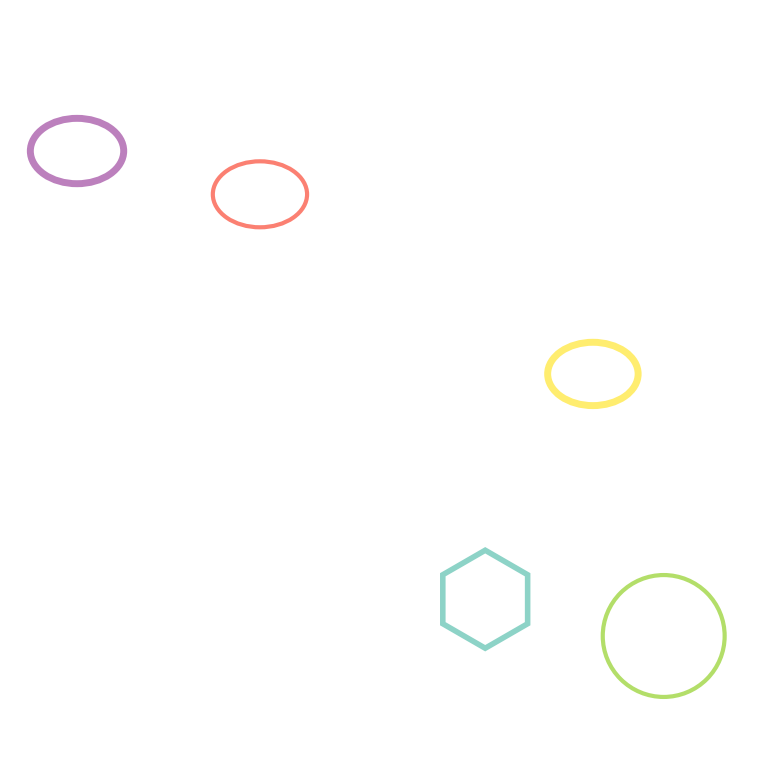[{"shape": "hexagon", "thickness": 2, "radius": 0.32, "center": [0.63, 0.222]}, {"shape": "oval", "thickness": 1.5, "radius": 0.31, "center": [0.338, 0.748]}, {"shape": "circle", "thickness": 1.5, "radius": 0.4, "center": [0.862, 0.174]}, {"shape": "oval", "thickness": 2.5, "radius": 0.3, "center": [0.1, 0.804]}, {"shape": "oval", "thickness": 2.5, "radius": 0.29, "center": [0.77, 0.514]}]